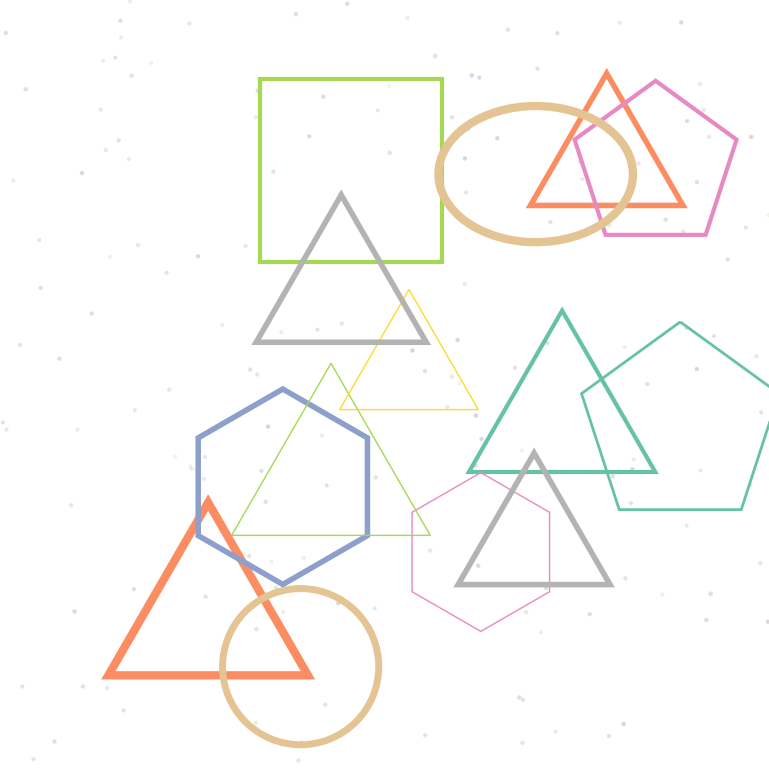[{"shape": "triangle", "thickness": 1.5, "radius": 0.7, "center": [0.73, 0.457]}, {"shape": "pentagon", "thickness": 1, "radius": 0.67, "center": [0.883, 0.447]}, {"shape": "triangle", "thickness": 3, "radius": 0.75, "center": [0.27, 0.198]}, {"shape": "triangle", "thickness": 2, "radius": 0.57, "center": [0.788, 0.79]}, {"shape": "hexagon", "thickness": 2, "radius": 0.63, "center": [0.367, 0.368]}, {"shape": "hexagon", "thickness": 0.5, "radius": 0.52, "center": [0.624, 0.283]}, {"shape": "pentagon", "thickness": 1.5, "radius": 0.55, "center": [0.851, 0.784]}, {"shape": "square", "thickness": 1.5, "radius": 0.59, "center": [0.456, 0.779]}, {"shape": "triangle", "thickness": 0.5, "radius": 0.74, "center": [0.43, 0.379]}, {"shape": "triangle", "thickness": 0.5, "radius": 0.52, "center": [0.531, 0.52]}, {"shape": "circle", "thickness": 2.5, "radius": 0.51, "center": [0.39, 0.134]}, {"shape": "oval", "thickness": 3, "radius": 0.63, "center": [0.696, 0.774]}, {"shape": "triangle", "thickness": 2, "radius": 0.57, "center": [0.694, 0.298]}, {"shape": "triangle", "thickness": 2, "radius": 0.64, "center": [0.443, 0.619]}]